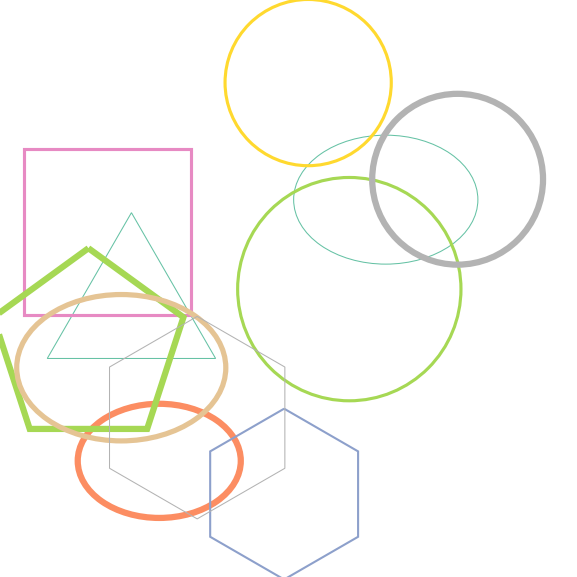[{"shape": "oval", "thickness": 0.5, "radius": 0.8, "center": [0.668, 0.653]}, {"shape": "triangle", "thickness": 0.5, "radius": 0.84, "center": [0.228, 0.463]}, {"shape": "oval", "thickness": 3, "radius": 0.71, "center": [0.276, 0.201]}, {"shape": "hexagon", "thickness": 1, "radius": 0.74, "center": [0.492, 0.144]}, {"shape": "square", "thickness": 1.5, "radius": 0.72, "center": [0.186, 0.597]}, {"shape": "pentagon", "thickness": 3, "radius": 0.86, "center": [0.153, 0.396]}, {"shape": "circle", "thickness": 1.5, "radius": 0.97, "center": [0.605, 0.498]}, {"shape": "circle", "thickness": 1.5, "radius": 0.72, "center": [0.534, 0.856]}, {"shape": "oval", "thickness": 2.5, "radius": 0.91, "center": [0.21, 0.362]}, {"shape": "hexagon", "thickness": 0.5, "radius": 0.88, "center": [0.341, 0.276]}, {"shape": "circle", "thickness": 3, "radius": 0.74, "center": [0.792, 0.689]}]